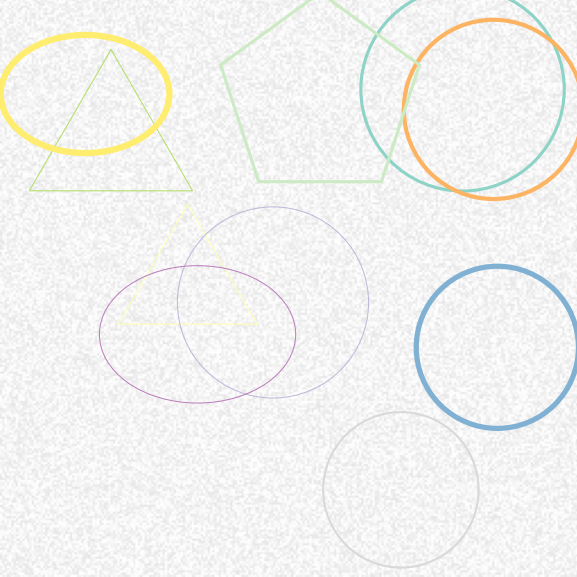[{"shape": "circle", "thickness": 1.5, "radius": 0.88, "center": [0.801, 0.844]}, {"shape": "triangle", "thickness": 0.5, "radius": 0.69, "center": [0.325, 0.507]}, {"shape": "circle", "thickness": 0.5, "radius": 0.83, "center": [0.473, 0.475]}, {"shape": "circle", "thickness": 2.5, "radius": 0.7, "center": [0.861, 0.398]}, {"shape": "circle", "thickness": 2, "radius": 0.78, "center": [0.854, 0.81]}, {"shape": "triangle", "thickness": 0.5, "radius": 0.82, "center": [0.192, 0.75]}, {"shape": "circle", "thickness": 1, "radius": 0.67, "center": [0.694, 0.151]}, {"shape": "oval", "thickness": 0.5, "radius": 0.85, "center": [0.342, 0.42]}, {"shape": "pentagon", "thickness": 1.5, "radius": 0.9, "center": [0.554, 0.831]}, {"shape": "oval", "thickness": 3, "radius": 0.73, "center": [0.147, 0.836]}]